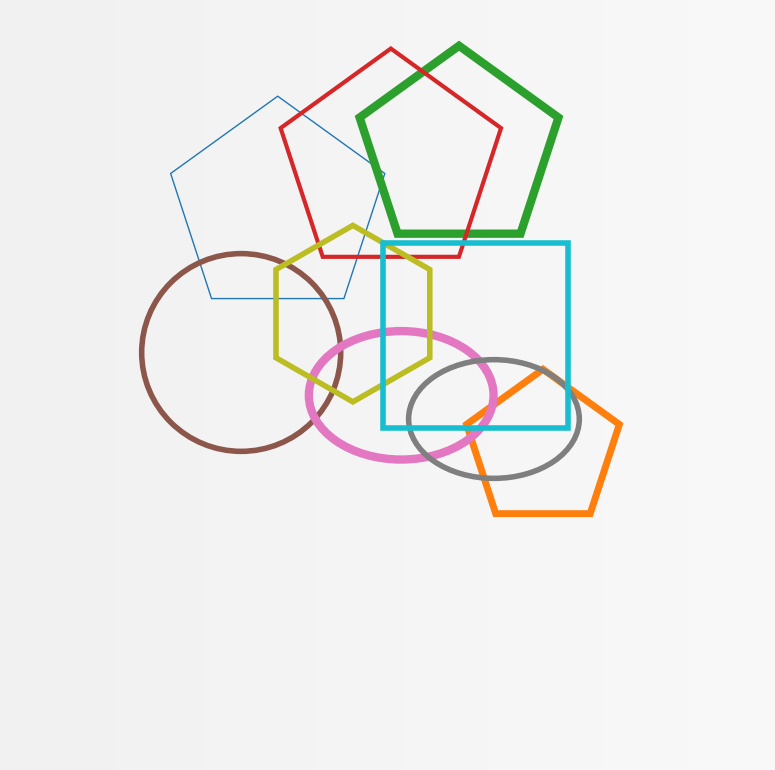[{"shape": "pentagon", "thickness": 0.5, "radius": 0.73, "center": [0.358, 0.73]}, {"shape": "pentagon", "thickness": 2.5, "radius": 0.52, "center": [0.701, 0.417]}, {"shape": "pentagon", "thickness": 3, "radius": 0.67, "center": [0.592, 0.806]}, {"shape": "pentagon", "thickness": 1.5, "radius": 0.75, "center": [0.504, 0.787]}, {"shape": "circle", "thickness": 2, "radius": 0.64, "center": [0.311, 0.542]}, {"shape": "oval", "thickness": 3, "radius": 0.6, "center": [0.518, 0.487]}, {"shape": "oval", "thickness": 2, "radius": 0.55, "center": [0.637, 0.456]}, {"shape": "hexagon", "thickness": 2, "radius": 0.57, "center": [0.455, 0.593]}, {"shape": "square", "thickness": 2, "radius": 0.6, "center": [0.614, 0.565]}]